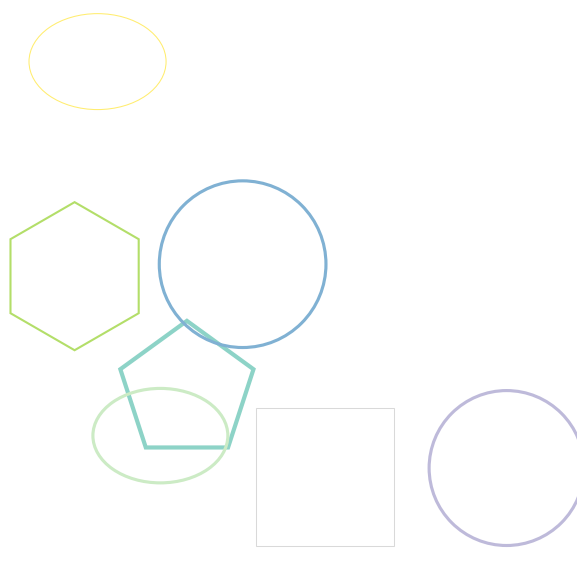[{"shape": "pentagon", "thickness": 2, "radius": 0.61, "center": [0.324, 0.322]}, {"shape": "circle", "thickness": 1.5, "radius": 0.67, "center": [0.877, 0.189]}, {"shape": "circle", "thickness": 1.5, "radius": 0.72, "center": [0.42, 0.542]}, {"shape": "hexagon", "thickness": 1, "radius": 0.64, "center": [0.129, 0.521]}, {"shape": "square", "thickness": 0.5, "radius": 0.6, "center": [0.562, 0.173]}, {"shape": "oval", "thickness": 1.5, "radius": 0.58, "center": [0.278, 0.245]}, {"shape": "oval", "thickness": 0.5, "radius": 0.59, "center": [0.169, 0.892]}]